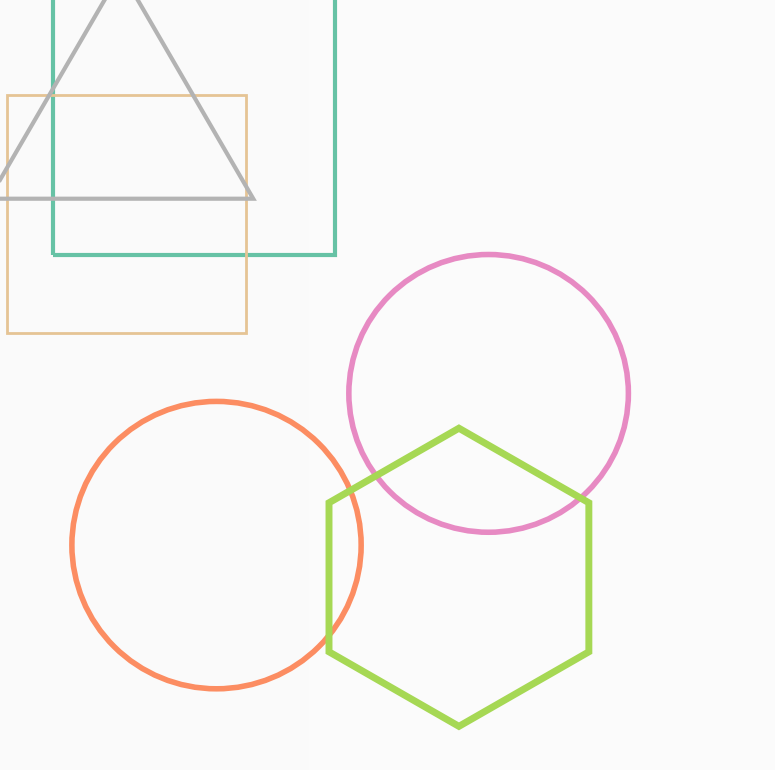[{"shape": "square", "thickness": 1.5, "radius": 0.91, "center": [0.25, 0.851]}, {"shape": "circle", "thickness": 2, "radius": 0.93, "center": [0.279, 0.292]}, {"shape": "circle", "thickness": 2, "radius": 0.9, "center": [0.63, 0.489]}, {"shape": "hexagon", "thickness": 2.5, "radius": 0.97, "center": [0.592, 0.25]}, {"shape": "square", "thickness": 1, "radius": 0.77, "center": [0.163, 0.722]}, {"shape": "triangle", "thickness": 1.5, "radius": 0.98, "center": [0.156, 0.84]}]